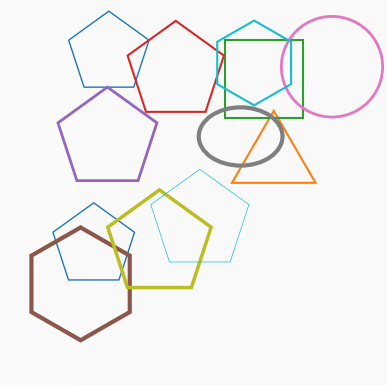[{"shape": "pentagon", "thickness": 1, "radius": 0.55, "center": [0.281, 0.862]}, {"shape": "pentagon", "thickness": 1, "radius": 0.55, "center": [0.242, 0.362]}, {"shape": "triangle", "thickness": 1.5, "radius": 0.62, "center": [0.706, 0.587]}, {"shape": "square", "thickness": 1.5, "radius": 0.51, "center": [0.681, 0.795]}, {"shape": "pentagon", "thickness": 1.5, "radius": 0.65, "center": [0.454, 0.815]}, {"shape": "pentagon", "thickness": 2, "radius": 0.67, "center": [0.277, 0.639]}, {"shape": "hexagon", "thickness": 3, "radius": 0.73, "center": [0.208, 0.263]}, {"shape": "circle", "thickness": 2, "radius": 0.65, "center": [0.857, 0.827]}, {"shape": "oval", "thickness": 3, "radius": 0.54, "center": [0.621, 0.646]}, {"shape": "pentagon", "thickness": 2.5, "radius": 0.7, "center": [0.411, 0.367]}, {"shape": "pentagon", "thickness": 0.5, "radius": 0.67, "center": [0.516, 0.427]}, {"shape": "hexagon", "thickness": 1.5, "radius": 0.55, "center": [0.656, 0.837]}]